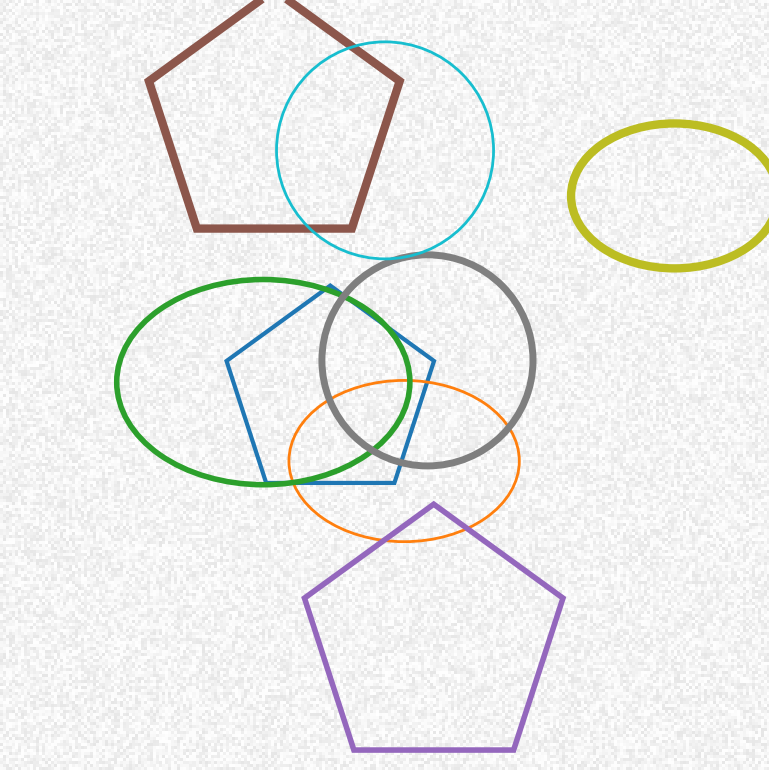[{"shape": "pentagon", "thickness": 1.5, "radius": 0.71, "center": [0.429, 0.487]}, {"shape": "oval", "thickness": 1, "radius": 0.75, "center": [0.525, 0.401]}, {"shape": "oval", "thickness": 2, "radius": 0.95, "center": [0.342, 0.504]}, {"shape": "pentagon", "thickness": 2, "radius": 0.88, "center": [0.563, 0.169]}, {"shape": "pentagon", "thickness": 3, "radius": 0.86, "center": [0.356, 0.842]}, {"shape": "circle", "thickness": 2.5, "radius": 0.69, "center": [0.555, 0.532]}, {"shape": "oval", "thickness": 3, "radius": 0.67, "center": [0.876, 0.746]}, {"shape": "circle", "thickness": 1, "radius": 0.7, "center": [0.5, 0.805]}]